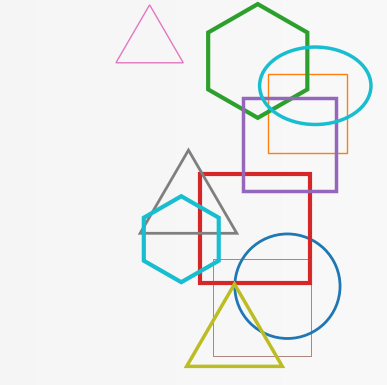[{"shape": "circle", "thickness": 2, "radius": 0.68, "center": [0.742, 0.257]}, {"shape": "square", "thickness": 1, "radius": 0.51, "center": [0.793, 0.705]}, {"shape": "hexagon", "thickness": 3, "radius": 0.74, "center": [0.665, 0.842]}, {"shape": "square", "thickness": 3, "radius": 0.71, "center": [0.658, 0.407]}, {"shape": "square", "thickness": 2.5, "radius": 0.6, "center": [0.747, 0.625]}, {"shape": "square", "thickness": 0.5, "radius": 0.64, "center": [0.676, 0.201]}, {"shape": "triangle", "thickness": 1, "radius": 0.5, "center": [0.386, 0.887]}, {"shape": "triangle", "thickness": 2, "radius": 0.72, "center": [0.486, 0.466]}, {"shape": "triangle", "thickness": 2.5, "radius": 0.71, "center": [0.605, 0.12]}, {"shape": "hexagon", "thickness": 3, "radius": 0.56, "center": [0.468, 0.379]}, {"shape": "oval", "thickness": 2.5, "radius": 0.72, "center": [0.814, 0.777]}]